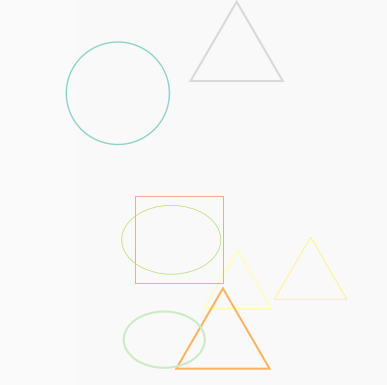[{"shape": "circle", "thickness": 1, "radius": 0.67, "center": [0.304, 0.758]}, {"shape": "triangle", "thickness": 1, "radius": 0.51, "center": [0.613, 0.249]}, {"shape": "square", "thickness": 0.5, "radius": 0.56, "center": [0.462, 0.379]}, {"shape": "triangle", "thickness": 1.5, "radius": 0.69, "center": [0.575, 0.112]}, {"shape": "oval", "thickness": 0.5, "radius": 0.64, "center": [0.442, 0.377]}, {"shape": "triangle", "thickness": 1.5, "radius": 0.69, "center": [0.611, 0.858]}, {"shape": "oval", "thickness": 1.5, "radius": 0.52, "center": [0.424, 0.118]}, {"shape": "triangle", "thickness": 0.5, "radius": 0.54, "center": [0.802, 0.277]}]